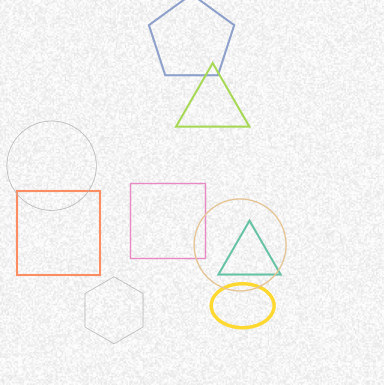[{"shape": "triangle", "thickness": 1.5, "radius": 0.47, "center": [0.648, 0.334]}, {"shape": "square", "thickness": 1.5, "radius": 0.54, "center": [0.152, 0.394]}, {"shape": "pentagon", "thickness": 1.5, "radius": 0.58, "center": [0.498, 0.899]}, {"shape": "square", "thickness": 1, "radius": 0.49, "center": [0.434, 0.427]}, {"shape": "triangle", "thickness": 1.5, "radius": 0.55, "center": [0.552, 0.726]}, {"shape": "oval", "thickness": 2.5, "radius": 0.41, "center": [0.63, 0.206]}, {"shape": "circle", "thickness": 1, "radius": 0.6, "center": [0.624, 0.364]}, {"shape": "circle", "thickness": 0.5, "radius": 0.58, "center": [0.134, 0.57]}, {"shape": "hexagon", "thickness": 0.5, "radius": 0.44, "center": [0.296, 0.194]}]